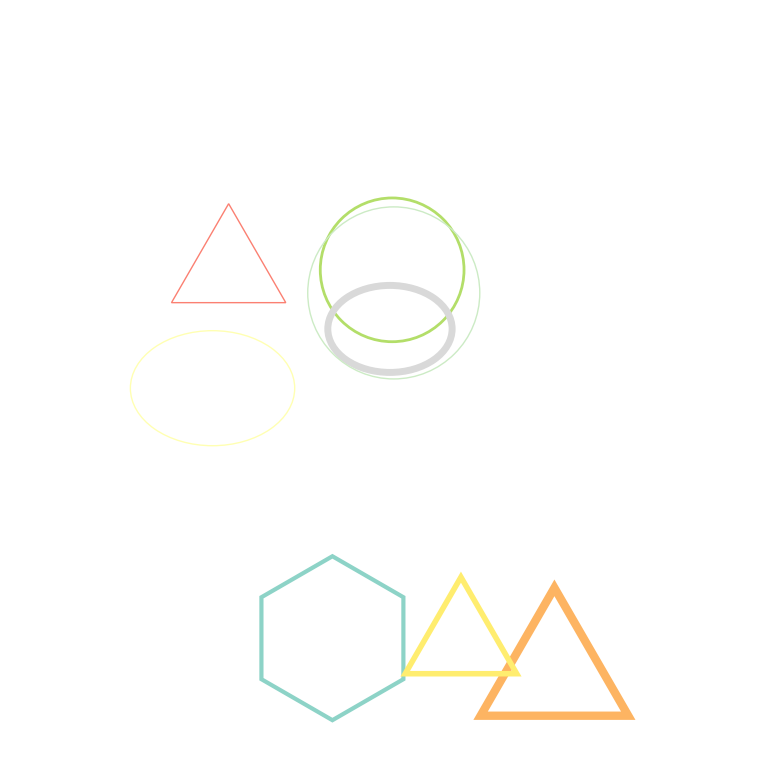[{"shape": "hexagon", "thickness": 1.5, "radius": 0.53, "center": [0.432, 0.171]}, {"shape": "oval", "thickness": 0.5, "radius": 0.53, "center": [0.276, 0.496]}, {"shape": "triangle", "thickness": 0.5, "radius": 0.43, "center": [0.297, 0.65]}, {"shape": "triangle", "thickness": 3, "radius": 0.55, "center": [0.72, 0.126]}, {"shape": "circle", "thickness": 1, "radius": 0.47, "center": [0.509, 0.65]}, {"shape": "oval", "thickness": 2.5, "radius": 0.4, "center": [0.506, 0.573]}, {"shape": "circle", "thickness": 0.5, "radius": 0.56, "center": [0.511, 0.62]}, {"shape": "triangle", "thickness": 2, "radius": 0.42, "center": [0.599, 0.167]}]